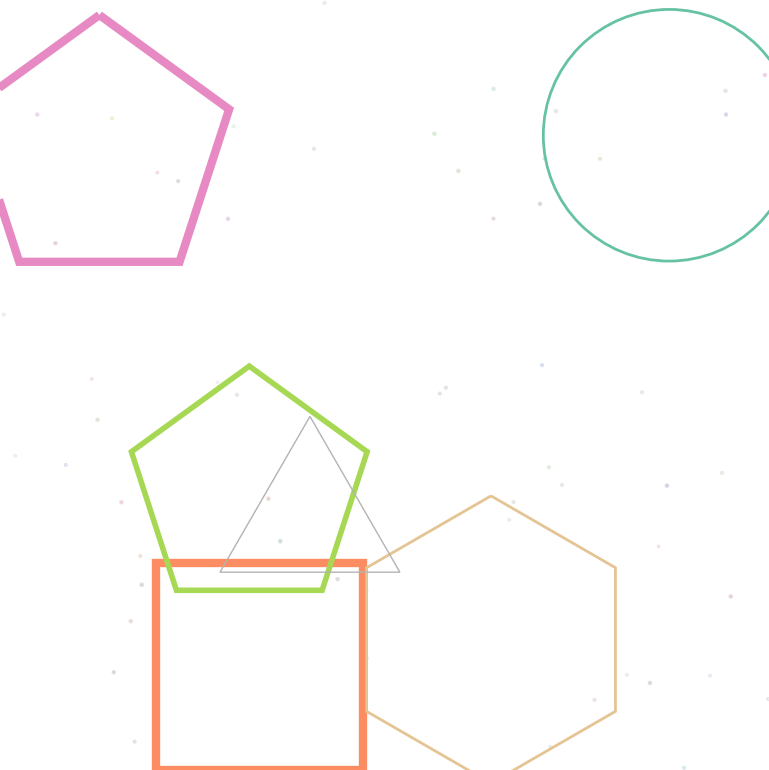[{"shape": "circle", "thickness": 1, "radius": 0.82, "center": [0.869, 0.824]}, {"shape": "square", "thickness": 3, "radius": 0.67, "center": [0.338, 0.134]}, {"shape": "pentagon", "thickness": 3, "radius": 0.89, "center": [0.129, 0.803]}, {"shape": "pentagon", "thickness": 2, "radius": 0.8, "center": [0.324, 0.364]}, {"shape": "hexagon", "thickness": 1, "radius": 0.93, "center": [0.638, 0.169]}, {"shape": "triangle", "thickness": 0.5, "radius": 0.67, "center": [0.403, 0.324]}]